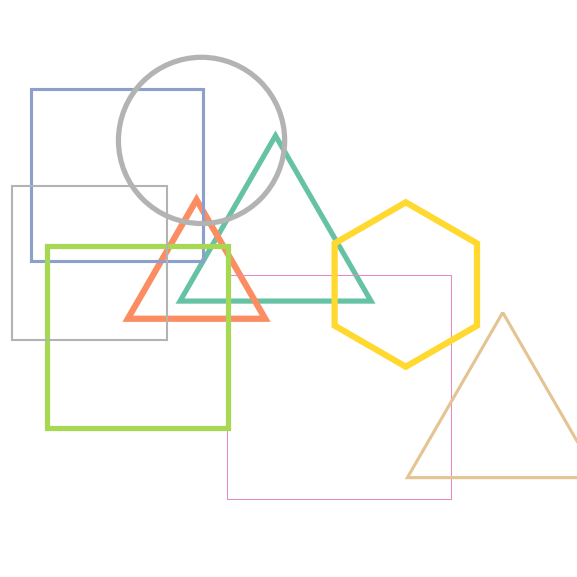[{"shape": "triangle", "thickness": 2.5, "radius": 0.95, "center": [0.477, 0.573]}, {"shape": "triangle", "thickness": 3, "radius": 0.69, "center": [0.34, 0.516]}, {"shape": "square", "thickness": 1.5, "radius": 0.75, "center": [0.203, 0.696]}, {"shape": "square", "thickness": 0.5, "radius": 0.97, "center": [0.587, 0.329]}, {"shape": "square", "thickness": 2.5, "radius": 0.79, "center": [0.238, 0.416]}, {"shape": "hexagon", "thickness": 3, "radius": 0.71, "center": [0.703, 0.506]}, {"shape": "triangle", "thickness": 1.5, "radius": 0.95, "center": [0.871, 0.267]}, {"shape": "square", "thickness": 1, "radius": 0.67, "center": [0.155, 0.543]}, {"shape": "circle", "thickness": 2.5, "radius": 0.72, "center": [0.349, 0.756]}]